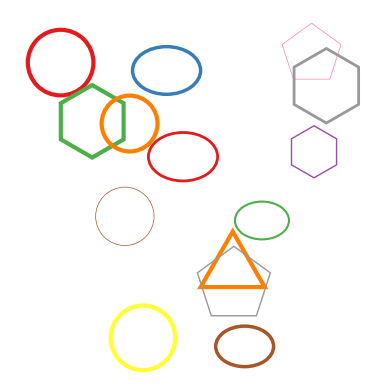[{"shape": "circle", "thickness": 3, "radius": 0.43, "center": [0.157, 0.837]}, {"shape": "oval", "thickness": 2, "radius": 0.45, "center": [0.475, 0.593]}, {"shape": "oval", "thickness": 2.5, "radius": 0.44, "center": [0.433, 0.817]}, {"shape": "hexagon", "thickness": 3, "radius": 0.47, "center": [0.24, 0.685]}, {"shape": "oval", "thickness": 1.5, "radius": 0.35, "center": [0.68, 0.427]}, {"shape": "hexagon", "thickness": 1, "radius": 0.34, "center": [0.816, 0.606]}, {"shape": "triangle", "thickness": 3, "radius": 0.48, "center": [0.604, 0.302]}, {"shape": "circle", "thickness": 3, "radius": 0.36, "center": [0.337, 0.679]}, {"shape": "circle", "thickness": 3, "radius": 0.42, "center": [0.371, 0.122]}, {"shape": "circle", "thickness": 0.5, "radius": 0.38, "center": [0.324, 0.438]}, {"shape": "oval", "thickness": 2.5, "radius": 0.38, "center": [0.635, 0.1]}, {"shape": "pentagon", "thickness": 0.5, "radius": 0.4, "center": [0.809, 0.86]}, {"shape": "pentagon", "thickness": 1, "radius": 0.5, "center": [0.607, 0.261]}, {"shape": "hexagon", "thickness": 2, "radius": 0.48, "center": [0.848, 0.777]}]